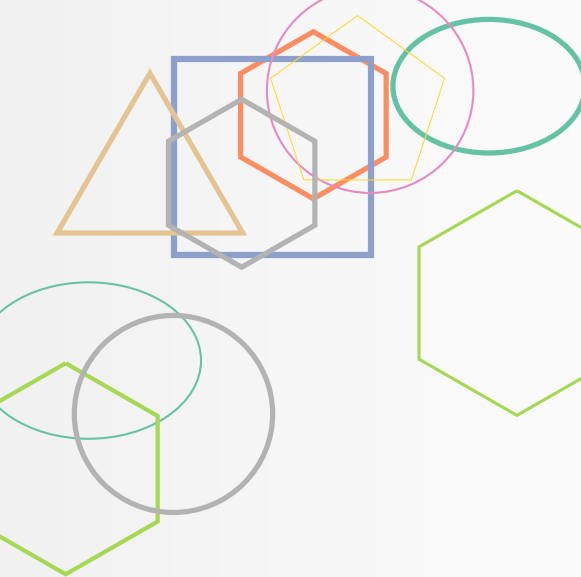[{"shape": "oval", "thickness": 1, "radius": 0.97, "center": [0.152, 0.375]}, {"shape": "oval", "thickness": 2.5, "radius": 0.83, "center": [0.841, 0.85]}, {"shape": "hexagon", "thickness": 2.5, "radius": 0.72, "center": [0.539, 0.8]}, {"shape": "square", "thickness": 3, "radius": 0.85, "center": [0.469, 0.727]}, {"shape": "circle", "thickness": 1, "radius": 0.89, "center": [0.637, 0.843]}, {"shape": "hexagon", "thickness": 2, "radius": 0.91, "center": [0.113, 0.187]}, {"shape": "hexagon", "thickness": 1.5, "radius": 0.97, "center": [0.889, 0.474]}, {"shape": "pentagon", "thickness": 0.5, "radius": 0.79, "center": [0.615, 0.815]}, {"shape": "triangle", "thickness": 2.5, "radius": 0.92, "center": [0.258, 0.688]}, {"shape": "circle", "thickness": 2.5, "radius": 0.85, "center": [0.298, 0.282]}, {"shape": "hexagon", "thickness": 2.5, "radius": 0.73, "center": [0.416, 0.682]}]